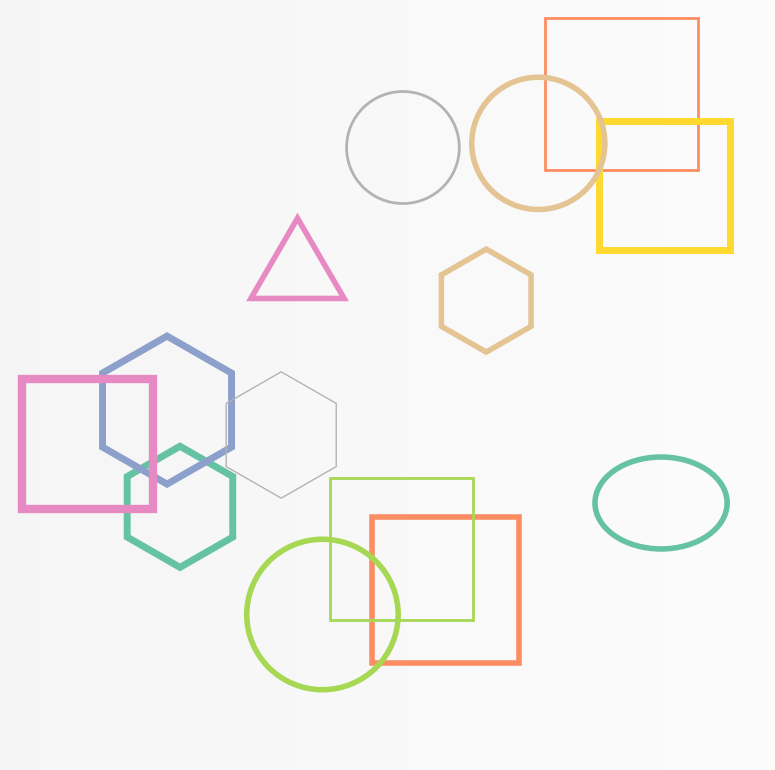[{"shape": "oval", "thickness": 2, "radius": 0.43, "center": [0.853, 0.347]}, {"shape": "hexagon", "thickness": 2.5, "radius": 0.39, "center": [0.232, 0.342]}, {"shape": "square", "thickness": 2, "radius": 0.47, "center": [0.575, 0.234]}, {"shape": "square", "thickness": 1, "radius": 0.49, "center": [0.802, 0.878]}, {"shape": "hexagon", "thickness": 2.5, "radius": 0.48, "center": [0.216, 0.467]}, {"shape": "triangle", "thickness": 2, "radius": 0.35, "center": [0.384, 0.647]}, {"shape": "square", "thickness": 3, "radius": 0.42, "center": [0.113, 0.423]}, {"shape": "circle", "thickness": 2, "radius": 0.49, "center": [0.416, 0.202]}, {"shape": "square", "thickness": 1, "radius": 0.46, "center": [0.518, 0.287]}, {"shape": "square", "thickness": 2.5, "radius": 0.42, "center": [0.858, 0.759]}, {"shape": "hexagon", "thickness": 2, "radius": 0.33, "center": [0.627, 0.61]}, {"shape": "circle", "thickness": 2, "radius": 0.43, "center": [0.695, 0.814]}, {"shape": "circle", "thickness": 1, "radius": 0.36, "center": [0.52, 0.808]}, {"shape": "hexagon", "thickness": 0.5, "radius": 0.41, "center": [0.363, 0.435]}]